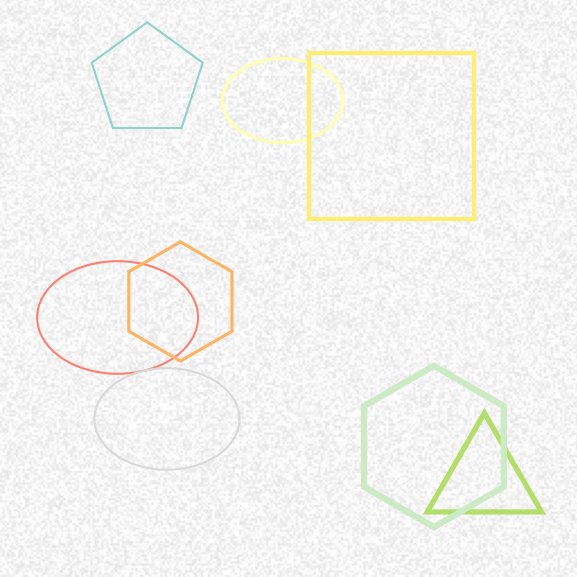[{"shape": "pentagon", "thickness": 1, "radius": 0.51, "center": [0.255, 0.859]}, {"shape": "oval", "thickness": 1.5, "radius": 0.52, "center": [0.489, 0.825]}, {"shape": "oval", "thickness": 1, "radius": 0.7, "center": [0.204, 0.449]}, {"shape": "hexagon", "thickness": 1.5, "radius": 0.52, "center": [0.312, 0.477]}, {"shape": "triangle", "thickness": 2.5, "radius": 0.57, "center": [0.839, 0.17]}, {"shape": "oval", "thickness": 1, "radius": 0.63, "center": [0.289, 0.274]}, {"shape": "hexagon", "thickness": 3, "radius": 0.7, "center": [0.751, 0.226]}, {"shape": "square", "thickness": 2, "radius": 0.72, "center": [0.678, 0.764]}]